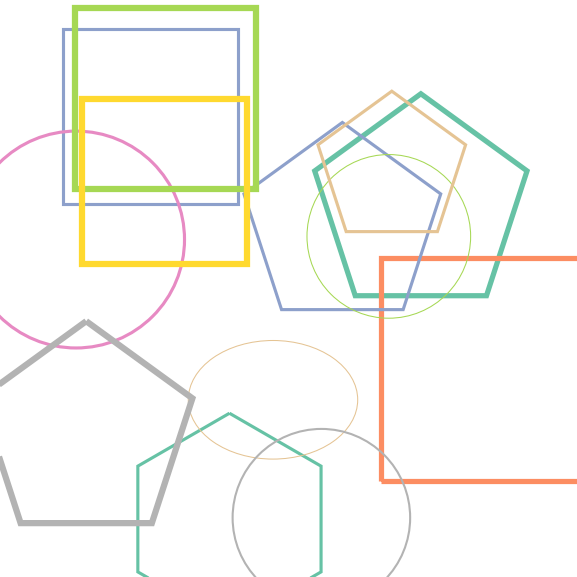[{"shape": "hexagon", "thickness": 1.5, "radius": 0.92, "center": [0.397, 0.1]}, {"shape": "pentagon", "thickness": 2.5, "radius": 0.97, "center": [0.729, 0.643]}, {"shape": "square", "thickness": 2.5, "radius": 0.97, "center": [0.853, 0.36]}, {"shape": "square", "thickness": 1.5, "radius": 0.76, "center": [0.261, 0.798]}, {"shape": "pentagon", "thickness": 1.5, "radius": 0.9, "center": [0.593, 0.608]}, {"shape": "circle", "thickness": 1.5, "radius": 0.94, "center": [0.132, 0.584]}, {"shape": "square", "thickness": 3, "radius": 0.78, "center": [0.287, 0.828]}, {"shape": "circle", "thickness": 0.5, "radius": 0.71, "center": [0.673, 0.59]}, {"shape": "square", "thickness": 3, "radius": 0.71, "center": [0.284, 0.684]}, {"shape": "oval", "thickness": 0.5, "radius": 0.73, "center": [0.473, 0.307]}, {"shape": "pentagon", "thickness": 1.5, "radius": 0.67, "center": [0.678, 0.707]}, {"shape": "pentagon", "thickness": 3, "radius": 0.97, "center": [0.149, 0.25]}, {"shape": "circle", "thickness": 1, "radius": 0.77, "center": [0.557, 0.103]}]